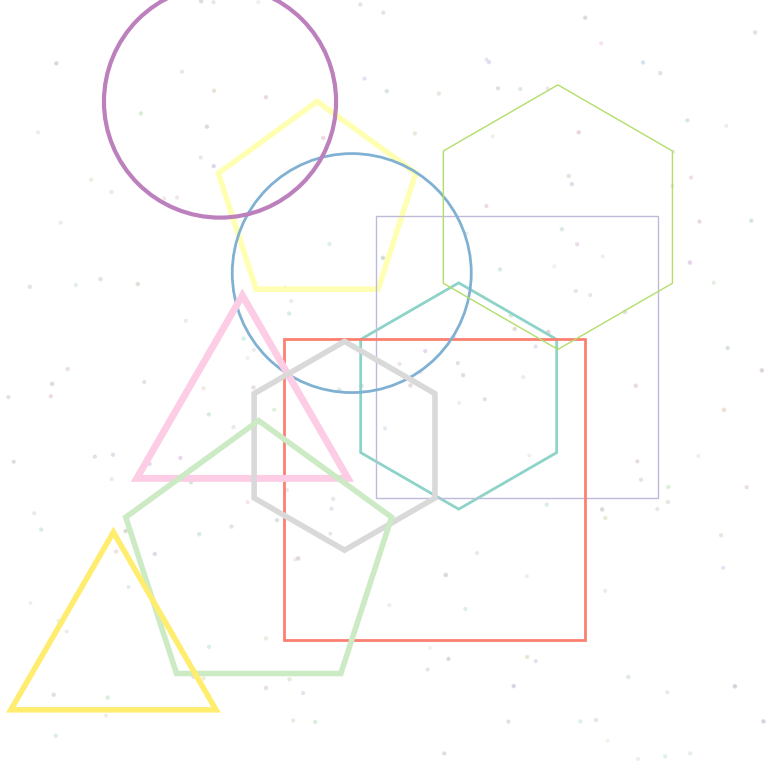[{"shape": "hexagon", "thickness": 1, "radius": 0.73, "center": [0.596, 0.486]}, {"shape": "pentagon", "thickness": 2, "radius": 0.67, "center": [0.412, 0.733]}, {"shape": "square", "thickness": 0.5, "radius": 0.92, "center": [0.671, 0.537]}, {"shape": "square", "thickness": 1, "radius": 0.98, "center": [0.564, 0.365]}, {"shape": "circle", "thickness": 1, "radius": 0.78, "center": [0.457, 0.645]}, {"shape": "hexagon", "thickness": 0.5, "radius": 0.86, "center": [0.725, 0.718]}, {"shape": "triangle", "thickness": 2.5, "radius": 0.79, "center": [0.315, 0.458]}, {"shape": "hexagon", "thickness": 2, "radius": 0.68, "center": [0.447, 0.421]}, {"shape": "circle", "thickness": 1.5, "radius": 0.75, "center": [0.286, 0.868]}, {"shape": "pentagon", "thickness": 2, "radius": 0.91, "center": [0.336, 0.272]}, {"shape": "triangle", "thickness": 2, "radius": 0.77, "center": [0.147, 0.155]}]